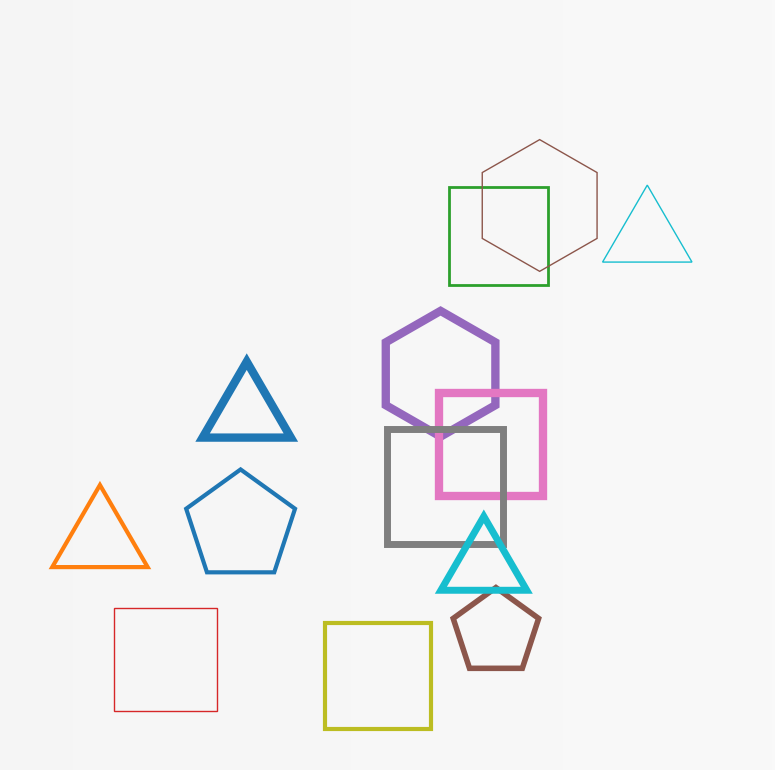[{"shape": "triangle", "thickness": 3, "radius": 0.33, "center": [0.318, 0.465]}, {"shape": "pentagon", "thickness": 1.5, "radius": 0.37, "center": [0.31, 0.316]}, {"shape": "triangle", "thickness": 1.5, "radius": 0.36, "center": [0.129, 0.299]}, {"shape": "square", "thickness": 1, "radius": 0.32, "center": [0.644, 0.694]}, {"shape": "square", "thickness": 0.5, "radius": 0.33, "center": [0.214, 0.143]}, {"shape": "hexagon", "thickness": 3, "radius": 0.41, "center": [0.568, 0.515]}, {"shape": "pentagon", "thickness": 2, "radius": 0.29, "center": [0.64, 0.179]}, {"shape": "hexagon", "thickness": 0.5, "radius": 0.43, "center": [0.696, 0.733]}, {"shape": "square", "thickness": 3, "radius": 0.34, "center": [0.633, 0.422]}, {"shape": "square", "thickness": 2.5, "radius": 0.37, "center": [0.574, 0.369]}, {"shape": "square", "thickness": 1.5, "radius": 0.34, "center": [0.488, 0.122]}, {"shape": "triangle", "thickness": 2.5, "radius": 0.32, "center": [0.624, 0.265]}, {"shape": "triangle", "thickness": 0.5, "radius": 0.33, "center": [0.835, 0.693]}]